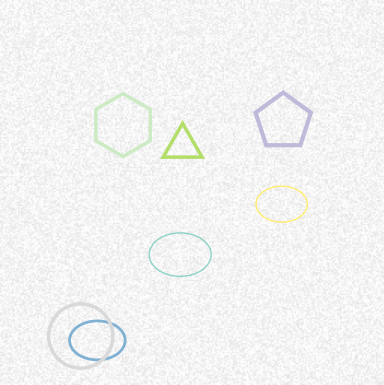[{"shape": "oval", "thickness": 1, "radius": 0.4, "center": [0.468, 0.339]}, {"shape": "pentagon", "thickness": 3, "radius": 0.38, "center": [0.736, 0.684]}, {"shape": "oval", "thickness": 2, "radius": 0.36, "center": [0.253, 0.116]}, {"shape": "triangle", "thickness": 2.5, "radius": 0.29, "center": [0.474, 0.621]}, {"shape": "circle", "thickness": 2.5, "radius": 0.42, "center": [0.21, 0.127]}, {"shape": "hexagon", "thickness": 2.5, "radius": 0.41, "center": [0.32, 0.675]}, {"shape": "oval", "thickness": 1, "radius": 0.33, "center": [0.732, 0.47]}]